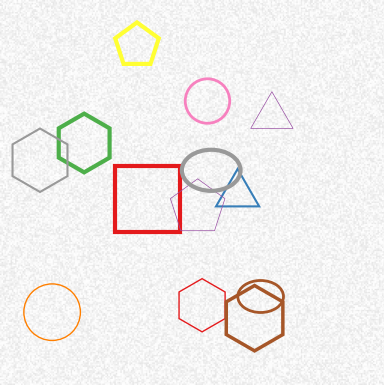[{"shape": "hexagon", "thickness": 1, "radius": 0.35, "center": [0.525, 0.207]}, {"shape": "square", "thickness": 3, "radius": 0.43, "center": [0.383, 0.484]}, {"shape": "triangle", "thickness": 1.5, "radius": 0.32, "center": [0.617, 0.496]}, {"shape": "hexagon", "thickness": 3, "radius": 0.38, "center": [0.219, 0.629]}, {"shape": "pentagon", "thickness": 0.5, "radius": 0.37, "center": [0.513, 0.461]}, {"shape": "triangle", "thickness": 0.5, "radius": 0.32, "center": [0.706, 0.698]}, {"shape": "circle", "thickness": 1, "radius": 0.37, "center": [0.135, 0.189]}, {"shape": "pentagon", "thickness": 3, "radius": 0.3, "center": [0.356, 0.882]}, {"shape": "hexagon", "thickness": 2.5, "radius": 0.42, "center": [0.661, 0.174]}, {"shape": "oval", "thickness": 2, "radius": 0.3, "center": [0.677, 0.23]}, {"shape": "circle", "thickness": 2, "radius": 0.29, "center": [0.539, 0.738]}, {"shape": "hexagon", "thickness": 1.5, "radius": 0.41, "center": [0.104, 0.584]}, {"shape": "oval", "thickness": 3, "radius": 0.38, "center": [0.549, 0.558]}]